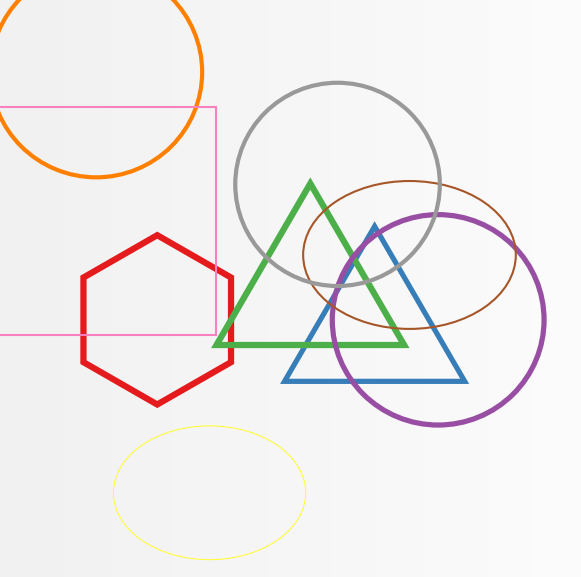[{"shape": "hexagon", "thickness": 3, "radius": 0.73, "center": [0.271, 0.445]}, {"shape": "triangle", "thickness": 2.5, "radius": 0.89, "center": [0.645, 0.428]}, {"shape": "triangle", "thickness": 3, "radius": 0.93, "center": [0.534, 0.495]}, {"shape": "circle", "thickness": 2.5, "radius": 0.91, "center": [0.754, 0.445]}, {"shape": "circle", "thickness": 2, "radius": 0.91, "center": [0.166, 0.874]}, {"shape": "oval", "thickness": 0.5, "radius": 0.83, "center": [0.36, 0.146]}, {"shape": "oval", "thickness": 1, "radius": 0.91, "center": [0.704, 0.558]}, {"shape": "square", "thickness": 1, "radius": 0.99, "center": [0.175, 0.617]}, {"shape": "circle", "thickness": 2, "radius": 0.88, "center": [0.581, 0.68]}]